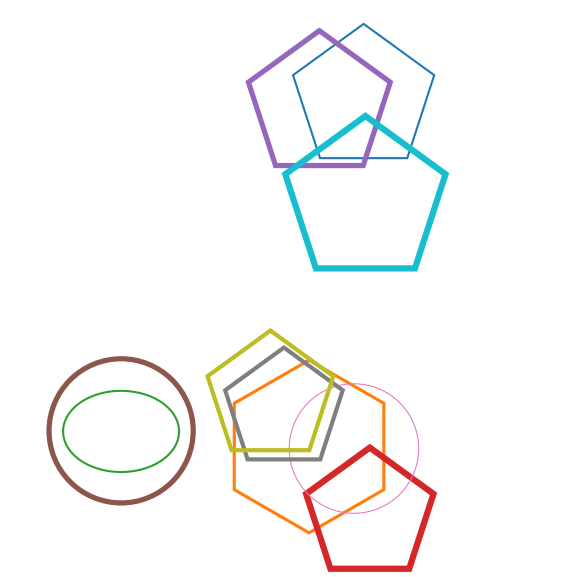[{"shape": "pentagon", "thickness": 1, "radius": 0.64, "center": [0.63, 0.829]}, {"shape": "hexagon", "thickness": 1.5, "radius": 0.75, "center": [0.535, 0.226]}, {"shape": "oval", "thickness": 1, "radius": 0.5, "center": [0.21, 0.252]}, {"shape": "pentagon", "thickness": 3, "radius": 0.58, "center": [0.64, 0.108]}, {"shape": "pentagon", "thickness": 2.5, "radius": 0.65, "center": [0.553, 0.817]}, {"shape": "circle", "thickness": 2.5, "radius": 0.62, "center": [0.21, 0.253]}, {"shape": "circle", "thickness": 0.5, "radius": 0.56, "center": [0.613, 0.222]}, {"shape": "pentagon", "thickness": 2, "radius": 0.54, "center": [0.492, 0.29]}, {"shape": "pentagon", "thickness": 2, "radius": 0.57, "center": [0.468, 0.312]}, {"shape": "pentagon", "thickness": 3, "radius": 0.73, "center": [0.633, 0.652]}]